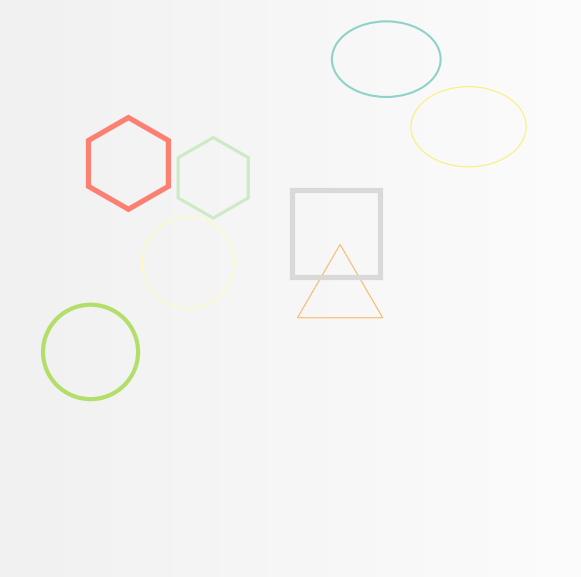[{"shape": "oval", "thickness": 1, "radius": 0.47, "center": [0.665, 0.897]}, {"shape": "circle", "thickness": 0.5, "radius": 0.4, "center": [0.324, 0.544]}, {"shape": "hexagon", "thickness": 2.5, "radius": 0.4, "center": [0.221, 0.716]}, {"shape": "triangle", "thickness": 0.5, "radius": 0.42, "center": [0.585, 0.491]}, {"shape": "circle", "thickness": 2, "radius": 0.41, "center": [0.156, 0.39]}, {"shape": "square", "thickness": 2.5, "radius": 0.38, "center": [0.578, 0.595]}, {"shape": "hexagon", "thickness": 1.5, "radius": 0.35, "center": [0.367, 0.691]}, {"shape": "oval", "thickness": 0.5, "radius": 0.5, "center": [0.806, 0.78]}]